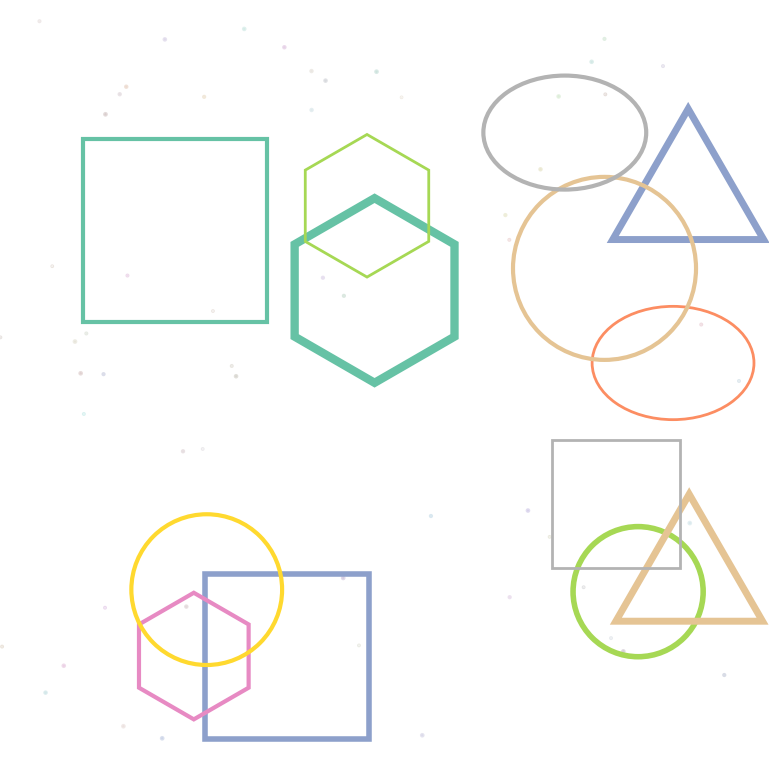[{"shape": "square", "thickness": 1.5, "radius": 0.6, "center": [0.227, 0.7]}, {"shape": "hexagon", "thickness": 3, "radius": 0.6, "center": [0.486, 0.623]}, {"shape": "oval", "thickness": 1, "radius": 0.53, "center": [0.874, 0.529]}, {"shape": "triangle", "thickness": 2.5, "radius": 0.57, "center": [0.894, 0.745]}, {"shape": "square", "thickness": 2, "radius": 0.53, "center": [0.373, 0.147]}, {"shape": "hexagon", "thickness": 1.5, "radius": 0.41, "center": [0.252, 0.148]}, {"shape": "hexagon", "thickness": 1, "radius": 0.46, "center": [0.477, 0.733]}, {"shape": "circle", "thickness": 2, "radius": 0.42, "center": [0.829, 0.232]}, {"shape": "circle", "thickness": 1.5, "radius": 0.49, "center": [0.268, 0.234]}, {"shape": "circle", "thickness": 1.5, "radius": 0.59, "center": [0.785, 0.651]}, {"shape": "triangle", "thickness": 2.5, "radius": 0.55, "center": [0.895, 0.248]}, {"shape": "oval", "thickness": 1.5, "radius": 0.53, "center": [0.733, 0.828]}, {"shape": "square", "thickness": 1, "radius": 0.41, "center": [0.8, 0.345]}]